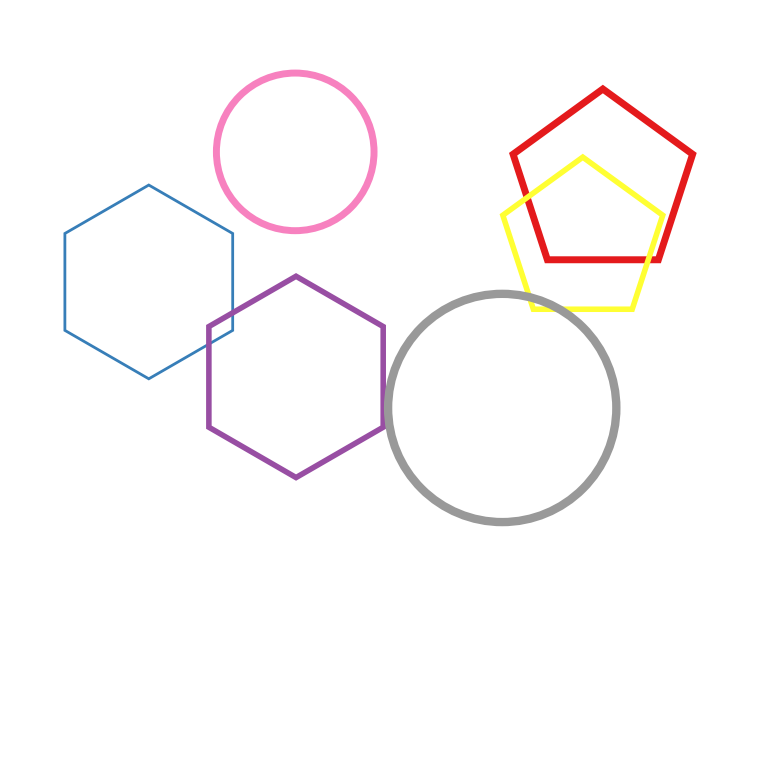[{"shape": "pentagon", "thickness": 2.5, "radius": 0.61, "center": [0.783, 0.762]}, {"shape": "hexagon", "thickness": 1, "radius": 0.63, "center": [0.193, 0.634]}, {"shape": "hexagon", "thickness": 2, "radius": 0.65, "center": [0.384, 0.511]}, {"shape": "pentagon", "thickness": 2, "radius": 0.55, "center": [0.757, 0.687]}, {"shape": "circle", "thickness": 2.5, "radius": 0.51, "center": [0.383, 0.803]}, {"shape": "circle", "thickness": 3, "radius": 0.74, "center": [0.652, 0.47]}]